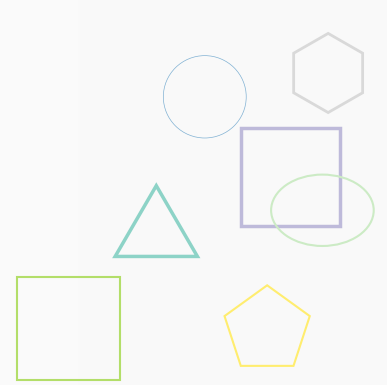[{"shape": "triangle", "thickness": 2.5, "radius": 0.61, "center": [0.403, 0.395]}, {"shape": "square", "thickness": 2.5, "radius": 0.64, "center": [0.751, 0.541]}, {"shape": "circle", "thickness": 0.5, "radius": 0.53, "center": [0.528, 0.749]}, {"shape": "square", "thickness": 1.5, "radius": 0.67, "center": [0.177, 0.146]}, {"shape": "hexagon", "thickness": 2, "radius": 0.51, "center": [0.847, 0.81]}, {"shape": "oval", "thickness": 1.5, "radius": 0.66, "center": [0.832, 0.454]}, {"shape": "pentagon", "thickness": 1.5, "radius": 0.58, "center": [0.689, 0.143]}]